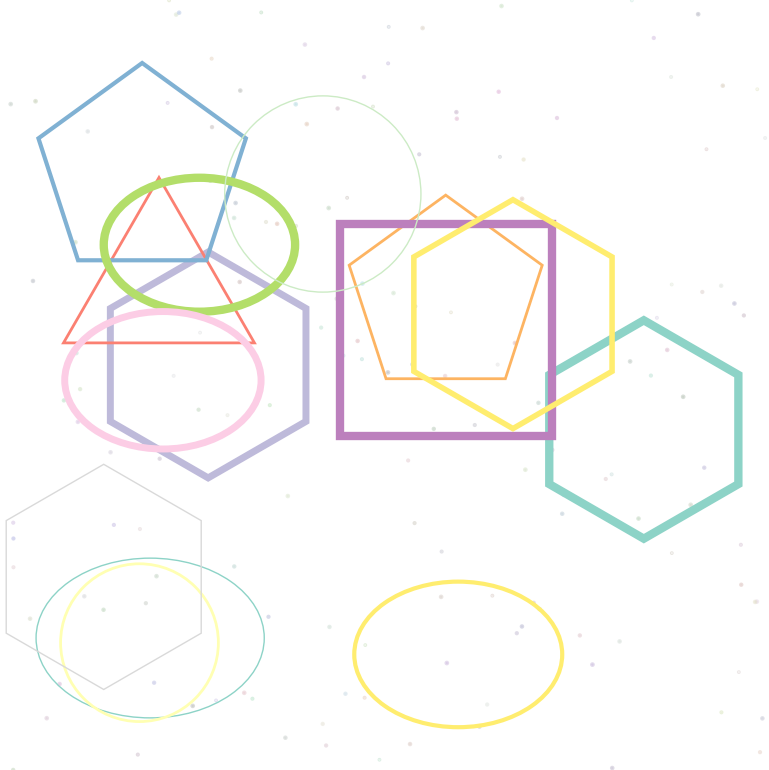[{"shape": "hexagon", "thickness": 3, "radius": 0.71, "center": [0.836, 0.442]}, {"shape": "oval", "thickness": 0.5, "radius": 0.74, "center": [0.195, 0.171]}, {"shape": "circle", "thickness": 1, "radius": 0.51, "center": [0.181, 0.165]}, {"shape": "hexagon", "thickness": 2.5, "radius": 0.73, "center": [0.27, 0.526]}, {"shape": "triangle", "thickness": 1, "radius": 0.72, "center": [0.206, 0.626]}, {"shape": "pentagon", "thickness": 1.5, "radius": 0.71, "center": [0.185, 0.777]}, {"shape": "pentagon", "thickness": 1, "radius": 0.66, "center": [0.579, 0.615]}, {"shape": "oval", "thickness": 3, "radius": 0.62, "center": [0.259, 0.682]}, {"shape": "oval", "thickness": 2.5, "radius": 0.64, "center": [0.212, 0.506]}, {"shape": "hexagon", "thickness": 0.5, "radius": 0.73, "center": [0.135, 0.251]}, {"shape": "square", "thickness": 3, "radius": 0.69, "center": [0.579, 0.571]}, {"shape": "circle", "thickness": 0.5, "radius": 0.64, "center": [0.419, 0.748]}, {"shape": "oval", "thickness": 1.5, "radius": 0.68, "center": [0.595, 0.15]}, {"shape": "hexagon", "thickness": 2, "radius": 0.74, "center": [0.666, 0.592]}]